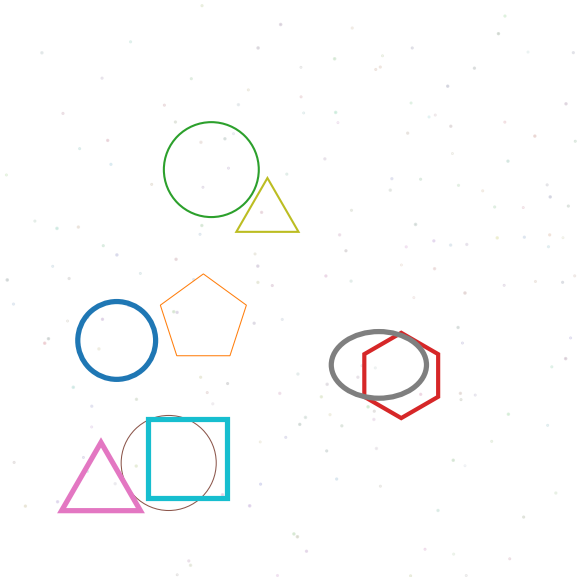[{"shape": "circle", "thickness": 2.5, "radius": 0.34, "center": [0.202, 0.41]}, {"shape": "pentagon", "thickness": 0.5, "radius": 0.39, "center": [0.352, 0.446]}, {"shape": "circle", "thickness": 1, "radius": 0.41, "center": [0.366, 0.705]}, {"shape": "hexagon", "thickness": 2, "radius": 0.37, "center": [0.695, 0.349]}, {"shape": "circle", "thickness": 0.5, "radius": 0.41, "center": [0.292, 0.197]}, {"shape": "triangle", "thickness": 2.5, "radius": 0.39, "center": [0.175, 0.154]}, {"shape": "oval", "thickness": 2.5, "radius": 0.41, "center": [0.656, 0.367]}, {"shape": "triangle", "thickness": 1, "radius": 0.31, "center": [0.463, 0.629]}, {"shape": "square", "thickness": 2.5, "radius": 0.34, "center": [0.324, 0.205]}]